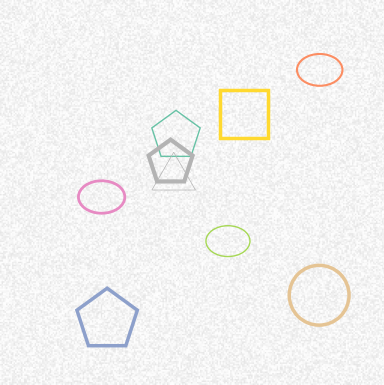[{"shape": "pentagon", "thickness": 1, "radius": 0.33, "center": [0.457, 0.647]}, {"shape": "oval", "thickness": 1.5, "radius": 0.3, "center": [0.83, 0.818]}, {"shape": "pentagon", "thickness": 2.5, "radius": 0.41, "center": [0.278, 0.169]}, {"shape": "oval", "thickness": 2, "radius": 0.3, "center": [0.264, 0.488]}, {"shape": "oval", "thickness": 1, "radius": 0.29, "center": [0.592, 0.374]}, {"shape": "square", "thickness": 2.5, "radius": 0.31, "center": [0.634, 0.704]}, {"shape": "circle", "thickness": 2.5, "radius": 0.39, "center": [0.829, 0.233]}, {"shape": "triangle", "thickness": 0.5, "radius": 0.33, "center": [0.451, 0.539]}, {"shape": "pentagon", "thickness": 3, "radius": 0.3, "center": [0.443, 0.577]}]